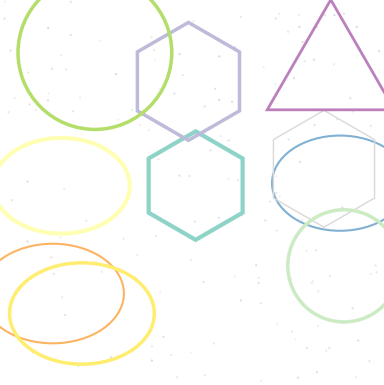[{"shape": "hexagon", "thickness": 3, "radius": 0.7, "center": [0.508, 0.518]}, {"shape": "oval", "thickness": 3, "radius": 0.89, "center": [0.16, 0.518]}, {"shape": "hexagon", "thickness": 2.5, "radius": 0.77, "center": [0.489, 0.789]}, {"shape": "oval", "thickness": 1.5, "radius": 0.88, "center": [0.883, 0.524]}, {"shape": "oval", "thickness": 1.5, "radius": 0.92, "center": [0.137, 0.238]}, {"shape": "circle", "thickness": 2.5, "radius": 1.0, "center": [0.246, 0.864]}, {"shape": "hexagon", "thickness": 1, "radius": 0.76, "center": [0.842, 0.562]}, {"shape": "triangle", "thickness": 2, "radius": 0.95, "center": [0.859, 0.81]}, {"shape": "circle", "thickness": 2.5, "radius": 0.73, "center": [0.893, 0.31]}, {"shape": "oval", "thickness": 2.5, "radius": 0.94, "center": [0.213, 0.186]}]